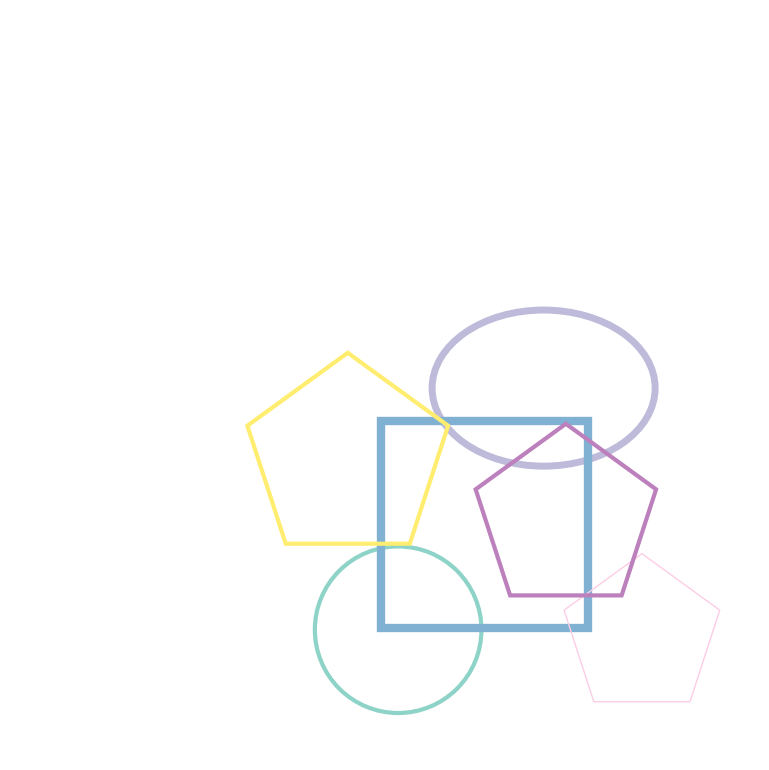[{"shape": "circle", "thickness": 1.5, "radius": 0.54, "center": [0.517, 0.182]}, {"shape": "oval", "thickness": 2.5, "radius": 0.72, "center": [0.706, 0.496]}, {"shape": "square", "thickness": 3, "radius": 0.67, "center": [0.63, 0.319]}, {"shape": "pentagon", "thickness": 0.5, "radius": 0.53, "center": [0.834, 0.175]}, {"shape": "pentagon", "thickness": 1.5, "radius": 0.62, "center": [0.735, 0.326]}, {"shape": "pentagon", "thickness": 1.5, "radius": 0.69, "center": [0.452, 0.405]}]